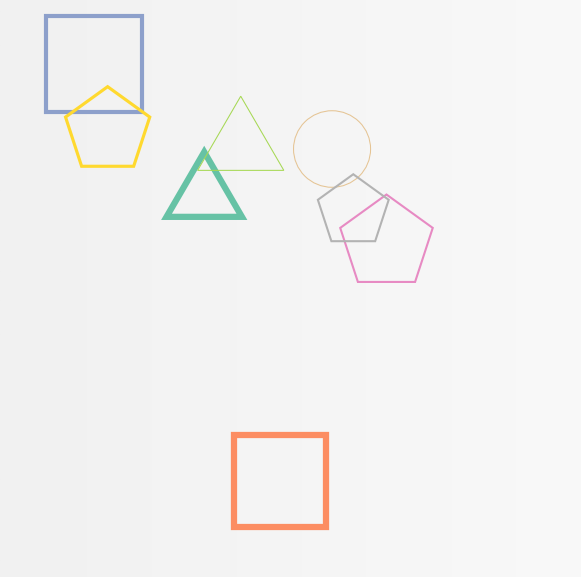[{"shape": "triangle", "thickness": 3, "radius": 0.37, "center": [0.351, 0.661]}, {"shape": "square", "thickness": 3, "radius": 0.4, "center": [0.481, 0.167]}, {"shape": "square", "thickness": 2, "radius": 0.41, "center": [0.162, 0.888]}, {"shape": "pentagon", "thickness": 1, "radius": 0.42, "center": [0.665, 0.579]}, {"shape": "triangle", "thickness": 0.5, "radius": 0.43, "center": [0.414, 0.747]}, {"shape": "pentagon", "thickness": 1.5, "radius": 0.38, "center": [0.185, 0.773]}, {"shape": "circle", "thickness": 0.5, "radius": 0.33, "center": [0.571, 0.741]}, {"shape": "pentagon", "thickness": 1, "radius": 0.32, "center": [0.608, 0.633]}]